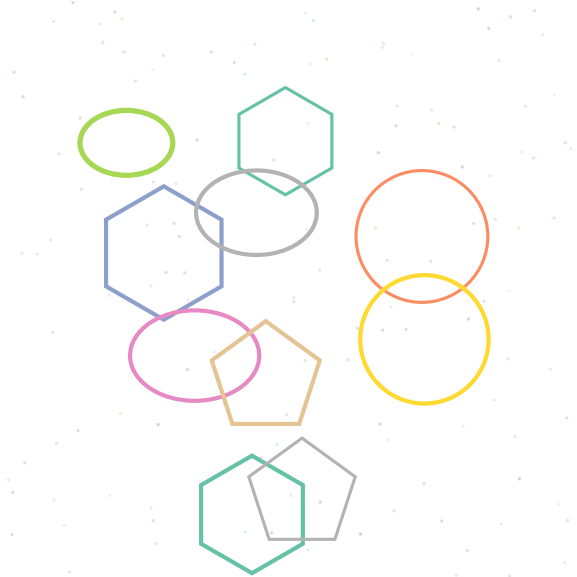[{"shape": "hexagon", "thickness": 1.5, "radius": 0.46, "center": [0.494, 0.755]}, {"shape": "hexagon", "thickness": 2, "radius": 0.51, "center": [0.436, 0.108]}, {"shape": "circle", "thickness": 1.5, "radius": 0.57, "center": [0.731, 0.59]}, {"shape": "hexagon", "thickness": 2, "radius": 0.58, "center": [0.284, 0.561]}, {"shape": "oval", "thickness": 2, "radius": 0.56, "center": [0.337, 0.383]}, {"shape": "oval", "thickness": 2.5, "radius": 0.4, "center": [0.219, 0.752]}, {"shape": "circle", "thickness": 2, "radius": 0.56, "center": [0.735, 0.412]}, {"shape": "pentagon", "thickness": 2, "radius": 0.49, "center": [0.46, 0.345]}, {"shape": "oval", "thickness": 2, "radius": 0.52, "center": [0.444, 0.631]}, {"shape": "pentagon", "thickness": 1.5, "radius": 0.48, "center": [0.523, 0.144]}]